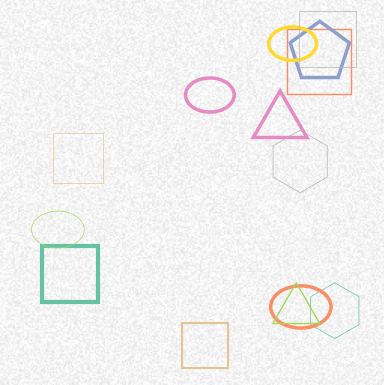[{"shape": "square", "thickness": 3, "radius": 0.37, "center": [0.182, 0.288]}, {"shape": "hexagon", "thickness": 0.5, "radius": 0.36, "center": [0.87, 0.193]}, {"shape": "oval", "thickness": 2.5, "radius": 0.39, "center": [0.781, 0.203]}, {"shape": "square", "thickness": 1, "radius": 0.42, "center": [0.828, 0.84]}, {"shape": "pentagon", "thickness": 2.5, "radius": 0.4, "center": [0.831, 0.864]}, {"shape": "triangle", "thickness": 2.5, "radius": 0.4, "center": [0.728, 0.683]}, {"shape": "oval", "thickness": 2.5, "radius": 0.32, "center": [0.545, 0.753]}, {"shape": "triangle", "thickness": 1, "radius": 0.35, "center": [0.77, 0.195]}, {"shape": "oval", "thickness": 0.5, "radius": 0.34, "center": [0.15, 0.404]}, {"shape": "oval", "thickness": 2.5, "radius": 0.31, "center": [0.76, 0.887]}, {"shape": "square", "thickness": 1.5, "radius": 0.3, "center": [0.532, 0.103]}, {"shape": "square", "thickness": 0.5, "radius": 0.32, "center": [0.203, 0.59]}, {"shape": "square", "thickness": 0.5, "radius": 0.37, "center": [0.851, 0.899]}, {"shape": "hexagon", "thickness": 0.5, "radius": 0.41, "center": [0.78, 0.581]}]